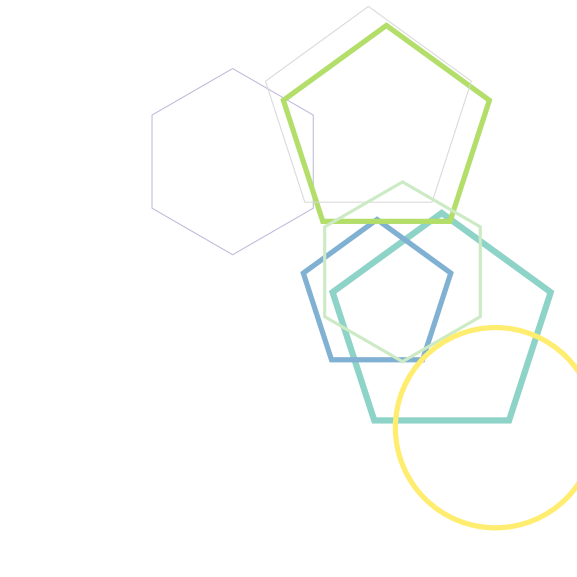[{"shape": "pentagon", "thickness": 3, "radius": 0.99, "center": [0.765, 0.432]}, {"shape": "hexagon", "thickness": 0.5, "radius": 0.81, "center": [0.403, 0.719]}, {"shape": "pentagon", "thickness": 2.5, "radius": 0.67, "center": [0.653, 0.485]}, {"shape": "pentagon", "thickness": 2.5, "radius": 0.94, "center": [0.669, 0.768]}, {"shape": "pentagon", "thickness": 0.5, "radius": 0.94, "center": [0.638, 0.801]}, {"shape": "hexagon", "thickness": 1.5, "radius": 0.78, "center": [0.697, 0.529]}, {"shape": "circle", "thickness": 2.5, "radius": 0.87, "center": [0.858, 0.259]}]